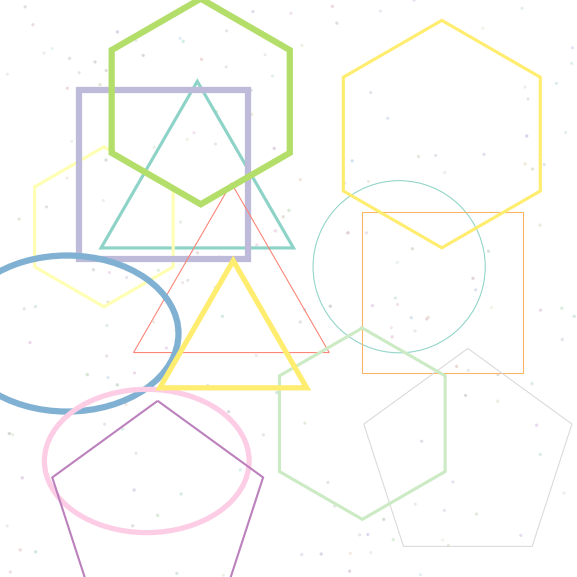[{"shape": "triangle", "thickness": 1.5, "radius": 0.96, "center": [0.342, 0.666]}, {"shape": "circle", "thickness": 0.5, "radius": 0.75, "center": [0.691, 0.537]}, {"shape": "hexagon", "thickness": 1.5, "radius": 0.69, "center": [0.18, 0.606]}, {"shape": "square", "thickness": 3, "radius": 0.73, "center": [0.282, 0.697]}, {"shape": "triangle", "thickness": 0.5, "radius": 0.98, "center": [0.401, 0.486]}, {"shape": "oval", "thickness": 3, "radius": 0.96, "center": [0.116, 0.422]}, {"shape": "square", "thickness": 0.5, "radius": 0.7, "center": [0.766, 0.492]}, {"shape": "hexagon", "thickness": 3, "radius": 0.89, "center": [0.348, 0.823]}, {"shape": "oval", "thickness": 2.5, "radius": 0.89, "center": [0.254, 0.201]}, {"shape": "pentagon", "thickness": 0.5, "radius": 0.95, "center": [0.81, 0.206]}, {"shape": "pentagon", "thickness": 1, "radius": 0.96, "center": [0.273, 0.113]}, {"shape": "hexagon", "thickness": 1.5, "radius": 0.83, "center": [0.627, 0.265]}, {"shape": "triangle", "thickness": 2.5, "radius": 0.73, "center": [0.404, 0.401]}, {"shape": "hexagon", "thickness": 1.5, "radius": 0.98, "center": [0.765, 0.767]}]